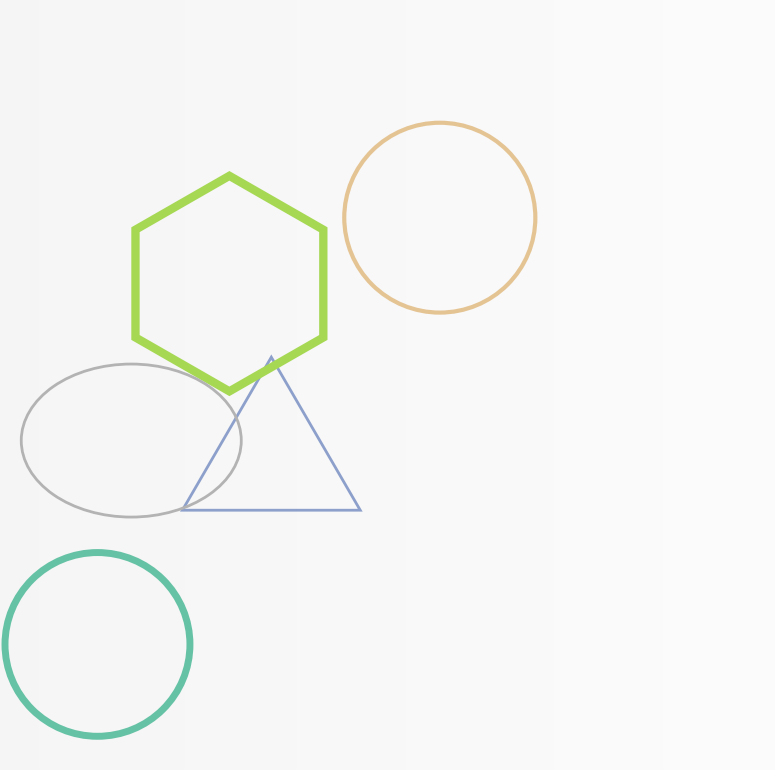[{"shape": "circle", "thickness": 2.5, "radius": 0.6, "center": [0.126, 0.163]}, {"shape": "triangle", "thickness": 1, "radius": 0.66, "center": [0.35, 0.404]}, {"shape": "hexagon", "thickness": 3, "radius": 0.7, "center": [0.296, 0.632]}, {"shape": "circle", "thickness": 1.5, "radius": 0.62, "center": [0.567, 0.717]}, {"shape": "oval", "thickness": 1, "radius": 0.71, "center": [0.169, 0.428]}]